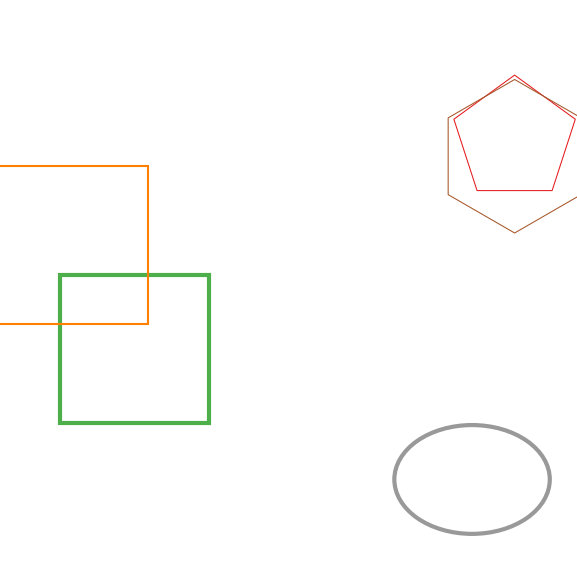[{"shape": "pentagon", "thickness": 0.5, "radius": 0.55, "center": [0.891, 0.759]}, {"shape": "square", "thickness": 2, "radius": 0.64, "center": [0.233, 0.395]}, {"shape": "square", "thickness": 1, "radius": 0.69, "center": [0.119, 0.575]}, {"shape": "hexagon", "thickness": 0.5, "radius": 0.66, "center": [0.891, 0.729]}, {"shape": "oval", "thickness": 2, "radius": 0.67, "center": [0.817, 0.169]}]